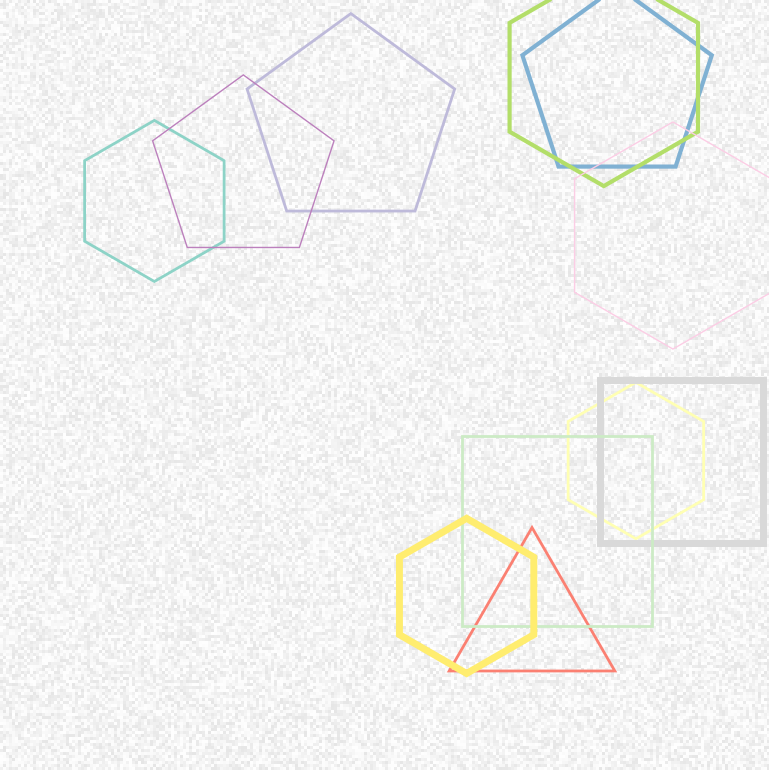[{"shape": "hexagon", "thickness": 1, "radius": 0.52, "center": [0.2, 0.739]}, {"shape": "hexagon", "thickness": 1, "radius": 0.51, "center": [0.826, 0.402]}, {"shape": "pentagon", "thickness": 1, "radius": 0.71, "center": [0.456, 0.841]}, {"shape": "triangle", "thickness": 1, "radius": 0.62, "center": [0.691, 0.191]}, {"shape": "pentagon", "thickness": 1.5, "radius": 0.65, "center": [0.801, 0.888]}, {"shape": "hexagon", "thickness": 1.5, "radius": 0.71, "center": [0.784, 0.9]}, {"shape": "hexagon", "thickness": 0.5, "radius": 0.74, "center": [0.874, 0.694]}, {"shape": "square", "thickness": 2.5, "radius": 0.53, "center": [0.886, 0.401]}, {"shape": "pentagon", "thickness": 0.5, "radius": 0.62, "center": [0.316, 0.779]}, {"shape": "square", "thickness": 1, "radius": 0.62, "center": [0.723, 0.31]}, {"shape": "hexagon", "thickness": 2.5, "radius": 0.5, "center": [0.606, 0.226]}]